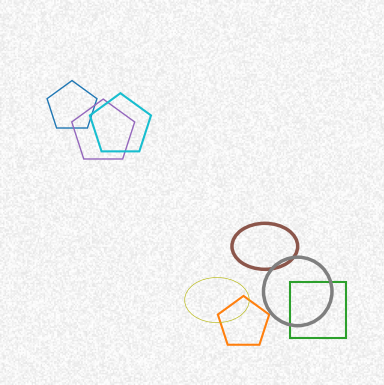[{"shape": "pentagon", "thickness": 1, "radius": 0.34, "center": [0.187, 0.723]}, {"shape": "pentagon", "thickness": 1.5, "radius": 0.35, "center": [0.633, 0.161]}, {"shape": "square", "thickness": 1.5, "radius": 0.36, "center": [0.826, 0.194]}, {"shape": "pentagon", "thickness": 1, "radius": 0.43, "center": [0.268, 0.657]}, {"shape": "oval", "thickness": 2.5, "radius": 0.43, "center": [0.688, 0.36]}, {"shape": "circle", "thickness": 2.5, "radius": 0.44, "center": [0.773, 0.243]}, {"shape": "oval", "thickness": 0.5, "radius": 0.42, "center": [0.563, 0.221]}, {"shape": "pentagon", "thickness": 1.5, "radius": 0.42, "center": [0.313, 0.674]}]